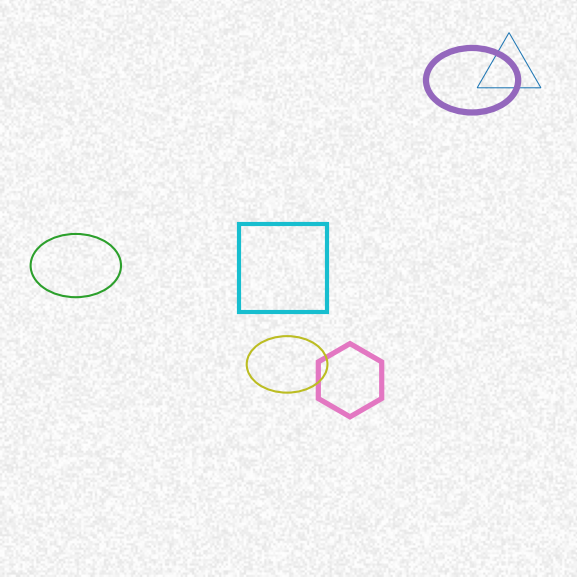[{"shape": "triangle", "thickness": 0.5, "radius": 0.32, "center": [0.881, 0.879]}, {"shape": "oval", "thickness": 1, "radius": 0.39, "center": [0.131, 0.539]}, {"shape": "oval", "thickness": 3, "radius": 0.4, "center": [0.817, 0.86]}, {"shape": "hexagon", "thickness": 2.5, "radius": 0.32, "center": [0.606, 0.341]}, {"shape": "oval", "thickness": 1, "radius": 0.35, "center": [0.497, 0.368]}, {"shape": "square", "thickness": 2, "radius": 0.38, "center": [0.49, 0.535]}]